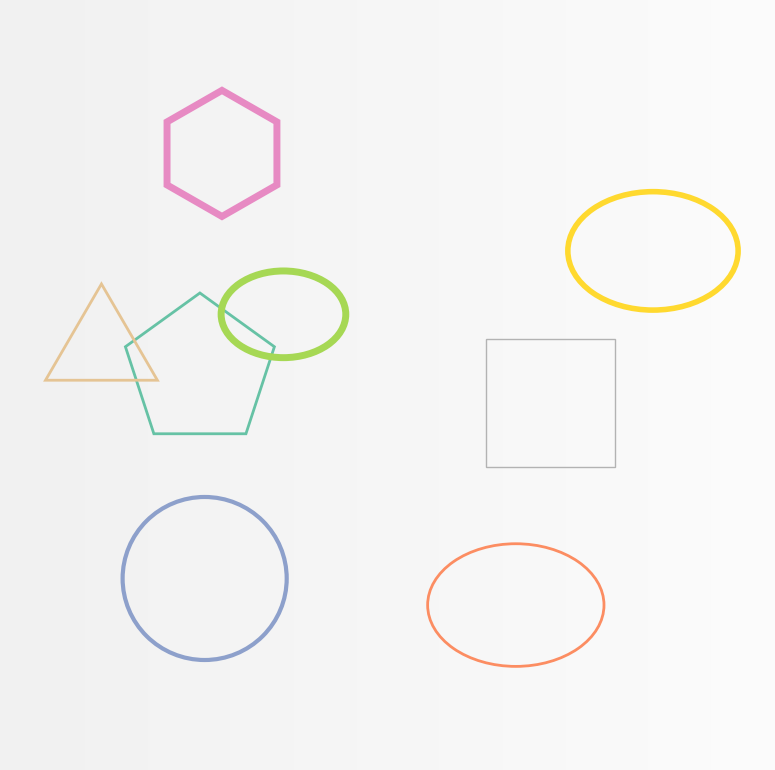[{"shape": "pentagon", "thickness": 1, "radius": 0.51, "center": [0.258, 0.518]}, {"shape": "oval", "thickness": 1, "radius": 0.57, "center": [0.666, 0.214]}, {"shape": "circle", "thickness": 1.5, "radius": 0.53, "center": [0.264, 0.249]}, {"shape": "hexagon", "thickness": 2.5, "radius": 0.41, "center": [0.286, 0.801]}, {"shape": "oval", "thickness": 2.5, "radius": 0.4, "center": [0.366, 0.592]}, {"shape": "oval", "thickness": 2, "radius": 0.55, "center": [0.843, 0.674]}, {"shape": "triangle", "thickness": 1, "radius": 0.42, "center": [0.131, 0.548]}, {"shape": "square", "thickness": 0.5, "radius": 0.42, "center": [0.71, 0.476]}]